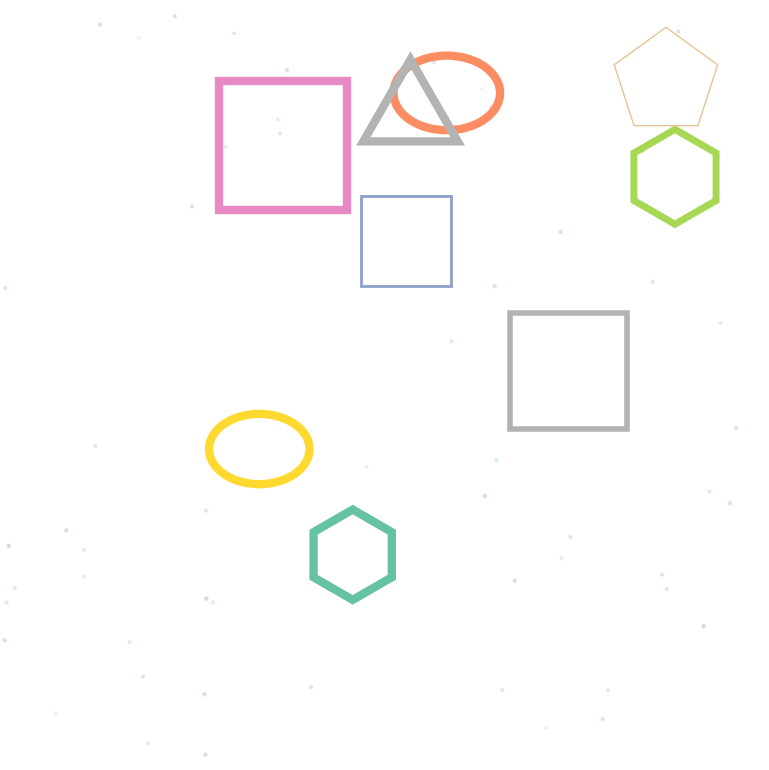[{"shape": "hexagon", "thickness": 3, "radius": 0.29, "center": [0.458, 0.28]}, {"shape": "oval", "thickness": 3, "radius": 0.35, "center": [0.58, 0.879]}, {"shape": "square", "thickness": 1, "radius": 0.29, "center": [0.527, 0.687]}, {"shape": "square", "thickness": 3, "radius": 0.42, "center": [0.368, 0.811]}, {"shape": "hexagon", "thickness": 2.5, "radius": 0.31, "center": [0.877, 0.77]}, {"shape": "oval", "thickness": 3, "radius": 0.33, "center": [0.337, 0.417]}, {"shape": "pentagon", "thickness": 0.5, "radius": 0.35, "center": [0.865, 0.894]}, {"shape": "triangle", "thickness": 3, "radius": 0.35, "center": [0.533, 0.852]}, {"shape": "square", "thickness": 2, "radius": 0.38, "center": [0.738, 0.518]}]